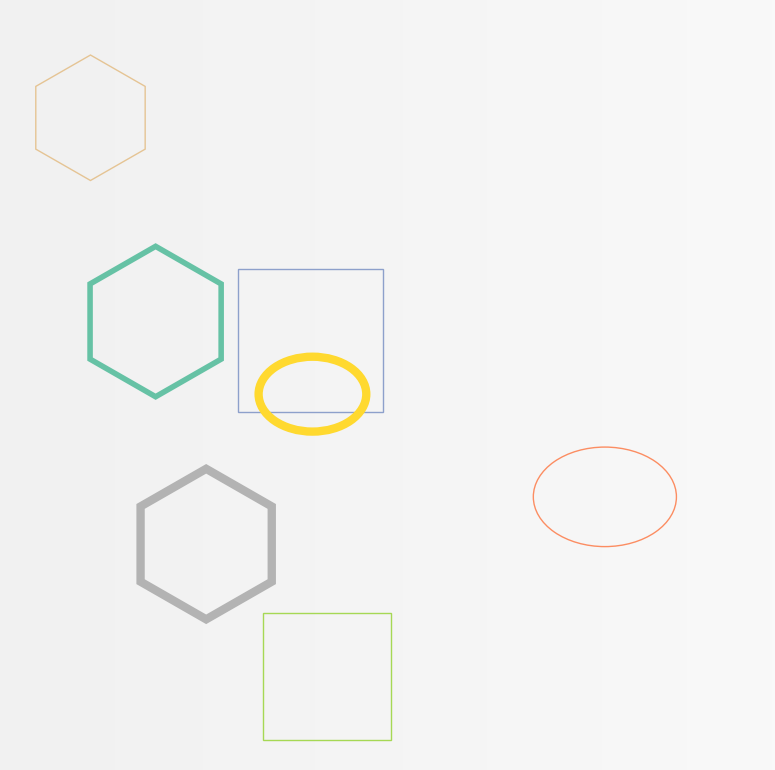[{"shape": "hexagon", "thickness": 2, "radius": 0.49, "center": [0.201, 0.582]}, {"shape": "oval", "thickness": 0.5, "radius": 0.46, "center": [0.78, 0.355]}, {"shape": "square", "thickness": 0.5, "radius": 0.47, "center": [0.4, 0.558]}, {"shape": "square", "thickness": 0.5, "radius": 0.41, "center": [0.422, 0.122]}, {"shape": "oval", "thickness": 3, "radius": 0.35, "center": [0.403, 0.488]}, {"shape": "hexagon", "thickness": 0.5, "radius": 0.41, "center": [0.117, 0.847]}, {"shape": "hexagon", "thickness": 3, "radius": 0.49, "center": [0.266, 0.293]}]